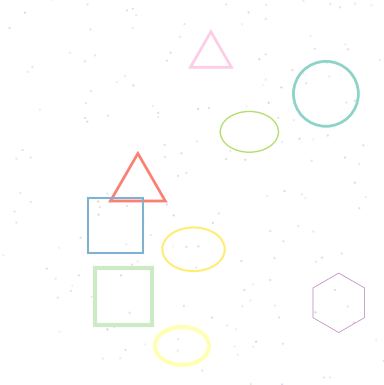[{"shape": "circle", "thickness": 2, "radius": 0.42, "center": [0.847, 0.756]}, {"shape": "oval", "thickness": 3, "radius": 0.35, "center": [0.473, 0.102]}, {"shape": "triangle", "thickness": 2, "radius": 0.41, "center": [0.358, 0.519]}, {"shape": "square", "thickness": 1.5, "radius": 0.36, "center": [0.299, 0.414]}, {"shape": "oval", "thickness": 1, "radius": 0.38, "center": [0.648, 0.658]}, {"shape": "triangle", "thickness": 2, "radius": 0.31, "center": [0.548, 0.856]}, {"shape": "hexagon", "thickness": 0.5, "radius": 0.39, "center": [0.88, 0.213]}, {"shape": "square", "thickness": 3, "radius": 0.37, "center": [0.321, 0.23]}, {"shape": "oval", "thickness": 1.5, "radius": 0.41, "center": [0.503, 0.352]}]